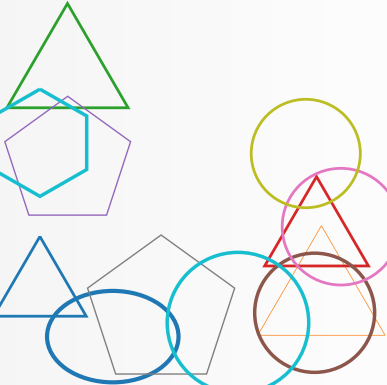[{"shape": "triangle", "thickness": 2, "radius": 0.69, "center": [0.103, 0.248]}, {"shape": "oval", "thickness": 3, "radius": 0.85, "center": [0.291, 0.126]}, {"shape": "triangle", "thickness": 0.5, "radius": 0.95, "center": [0.829, 0.224]}, {"shape": "triangle", "thickness": 2, "radius": 0.9, "center": [0.174, 0.81]}, {"shape": "triangle", "thickness": 2, "radius": 0.77, "center": [0.817, 0.387]}, {"shape": "pentagon", "thickness": 1, "radius": 0.85, "center": [0.175, 0.579]}, {"shape": "circle", "thickness": 2.5, "radius": 0.77, "center": [0.812, 0.188]}, {"shape": "circle", "thickness": 2, "radius": 0.76, "center": [0.88, 0.411]}, {"shape": "pentagon", "thickness": 1, "radius": 1.0, "center": [0.416, 0.19]}, {"shape": "circle", "thickness": 2, "radius": 0.7, "center": [0.789, 0.601]}, {"shape": "circle", "thickness": 2.5, "radius": 0.91, "center": [0.614, 0.162]}, {"shape": "hexagon", "thickness": 2.5, "radius": 0.7, "center": [0.103, 0.629]}]